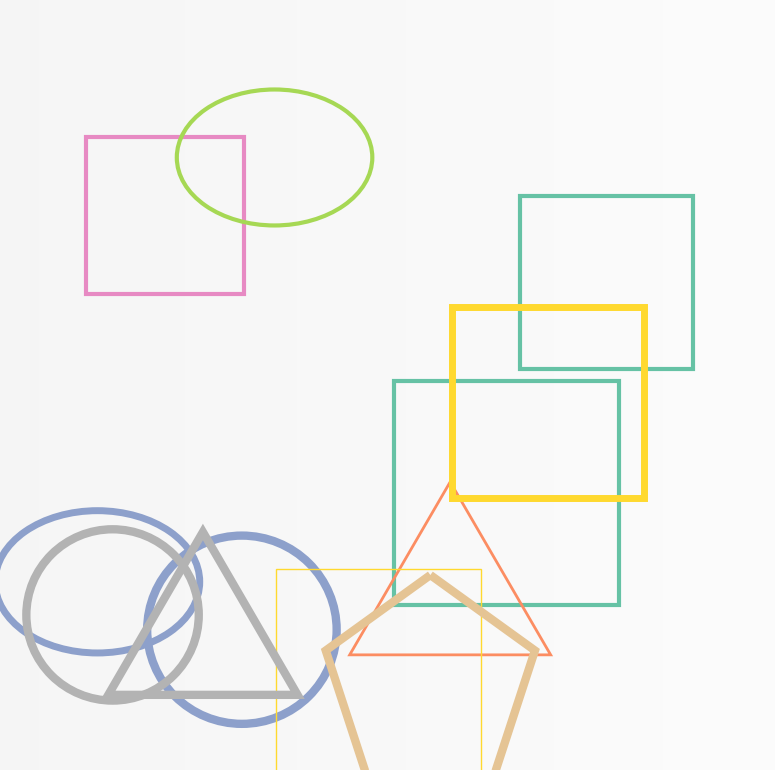[{"shape": "square", "thickness": 1.5, "radius": 0.73, "center": [0.654, 0.359]}, {"shape": "square", "thickness": 1.5, "radius": 0.56, "center": [0.783, 0.633]}, {"shape": "triangle", "thickness": 1, "radius": 0.75, "center": [0.581, 0.224]}, {"shape": "oval", "thickness": 2.5, "radius": 0.66, "center": [0.126, 0.244]}, {"shape": "circle", "thickness": 3, "radius": 0.61, "center": [0.312, 0.182]}, {"shape": "square", "thickness": 1.5, "radius": 0.51, "center": [0.213, 0.72]}, {"shape": "oval", "thickness": 1.5, "radius": 0.63, "center": [0.354, 0.795]}, {"shape": "square", "thickness": 0.5, "radius": 0.66, "center": [0.489, 0.128]}, {"shape": "square", "thickness": 2.5, "radius": 0.62, "center": [0.707, 0.478]}, {"shape": "pentagon", "thickness": 3, "radius": 0.71, "center": [0.555, 0.111]}, {"shape": "circle", "thickness": 3, "radius": 0.56, "center": [0.145, 0.201]}, {"shape": "triangle", "thickness": 3, "radius": 0.7, "center": [0.262, 0.168]}]